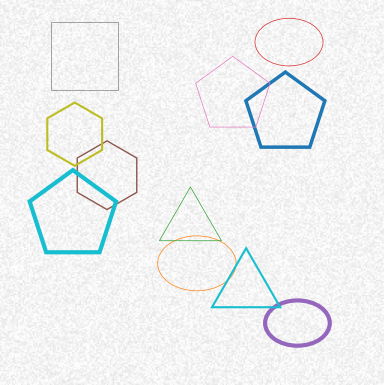[{"shape": "pentagon", "thickness": 2.5, "radius": 0.54, "center": [0.741, 0.705]}, {"shape": "oval", "thickness": 0.5, "radius": 0.51, "center": [0.511, 0.316]}, {"shape": "triangle", "thickness": 0.5, "radius": 0.47, "center": [0.495, 0.421]}, {"shape": "oval", "thickness": 0.5, "radius": 0.44, "center": [0.751, 0.891]}, {"shape": "oval", "thickness": 3, "radius": 0.42, "center": [0.773, 0.161]}, {"shape": "hexagon", "thickness": 1, "radius": 0.45, "center": [0.278, 0.545]}, {"shape": "pentagon", "thickness": 0.5, "radius": 0.51, "center": [0.605, 0.752]}, {"shape": "square", "thickness": 0.5, "radius": 0.44, "center": [0.22, 0.855]}, {"shape": "hexagon", "thickness": 1.5, "radius": 0.41, "center": [0.194, 0.652]}, {"shape": "pentagon", "thickness": 3, "radius": 0.59, "center": [0.189, 0.44]}, {"shape": "triangle", "thickness": 1.5, "radius": 0.51, "center": [0.639, 0.253]}]